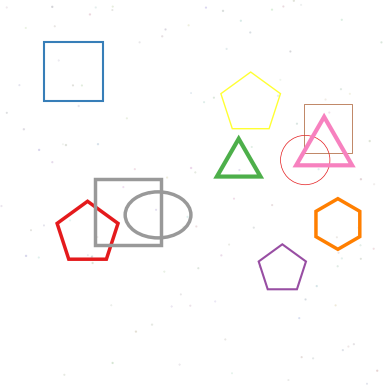[{"shape": "pentagon", "thickness": 2.5, "radius": 0.42, "center": [0.227, 0.394]}, {"shape": "circle", "thickness": 0.5, "radius": 0.32, "center": [0.793, 0.584]}, {"shape": "square", "thickness": 1.5, "radius": 0.38, "center": [0.192, 0.813]}, {"shape": "triangle", "thickness": 3, "radius": 0.33, "center": [0.62, 0.574]}, {"shape": "pentagon", "thickness": 1.5, "radius": 0.32, "center": [0.733, 0.301]}, {"shape": "hexagon", "thickness": 2.5, "radius": 0.33, "center": [0.878, 0.418]}, {"shape": "pentagon", "thickness": 1, "radius": 0.41, "center": [0.651, 0.732]}, {"shape": "square", "thickness": 0.5, "radius": 0.32, "center": [0.852, 0.666]}, {"shape": "triangle", "thickness": 3, "radius": 0.42, "center": [0.842, 0.613]}, {"shape": "square", "thickness": 2.5, "radius": 0.43, "center": [0.333, 0.45]}, {"shape": "oval", "thickness": 2.5, "radius": 0.43, "center": [0.41, 0.442]}]